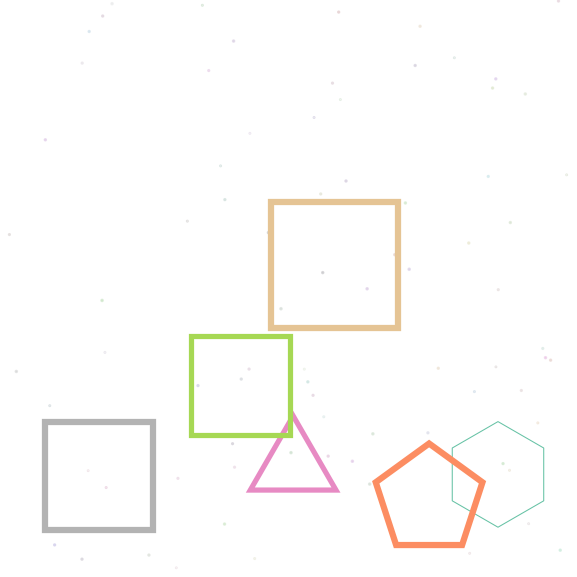[{"shape": "hexagon", "thickness": 0.5, "radius": 0.46, "center": [0.862, 0.178]}, {"shape": "pentagon", "thickness": 3, "radius": 0.49, "center": [0.743, 0.134]}, {"shape": "triangle", "thickness": 2.5, "radius": 0.43, "center": [0.508, 0.193]}, {"shape": "square", "thickness": 2.5, "radius": 0.43, "center": [0.416, 0.332]}, {"shape": "square", "thickness": 3, "radius": 0.55, "center": [0.579, 0.541]}, {"shape": "square", "thickness": 3, "radius": 0.47, "center": [0.171, 0.175]}]